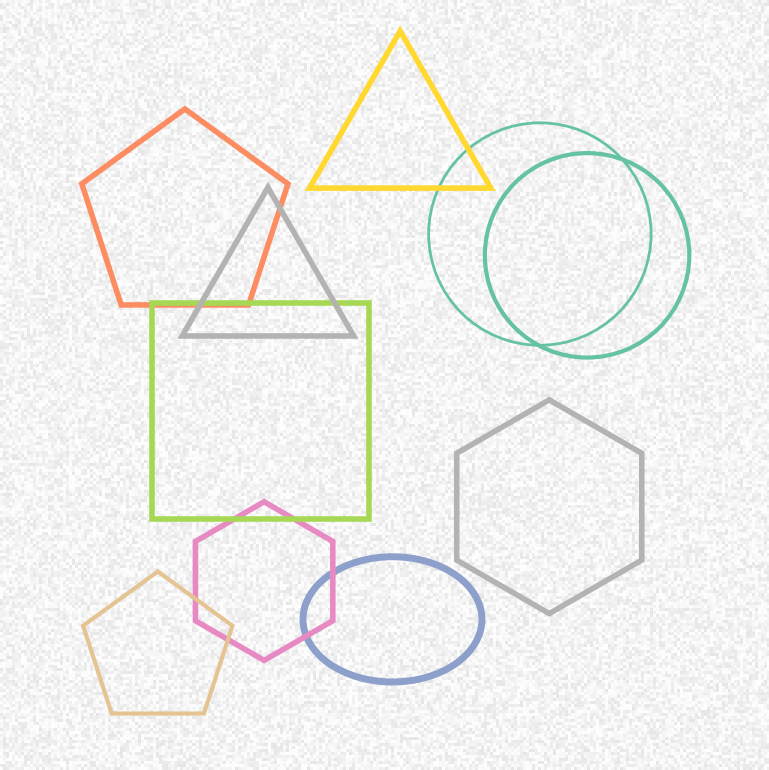[{"shape": "circle", "thickness": 1.5, "radius": 0.66, "center": [0.762, 0.668]}, {"shape": "circle", "thickness": 1, "radius": 0.72, "center": [0.701, 0.696]}, {"shape": "pentagon", "thickness": 2, "radius": 0.7, "center": [0.24, 0.718]}, {"shape": "oval", "thickness": 2.5, "radius": 0.58, "center": [0.51, 0.196]}, {"shape": "hexagon", "thickness": 2, "radius": 0.52, "center": [0.343, 0.245]}, {"shape": "square", "thickness": 2, "radius": 0.7, "center": [0.339, 0.466]}, {"shape": "triangle", "thickness": 2, "radius": 0.68, "center": [0.52, 0.824]}, {"shape": "pentagon", "thickness": 1.5, "radius": 0.51, "center": [0.205, 0.156]}, {"shape": "triangle", "thickness": 2, "radius": 0.64, "center": [0.348, 0.628]}, {"shape": "hexagon", "thickness": 2, "radius": 0.69, "center": [0.713, 0.342]}]